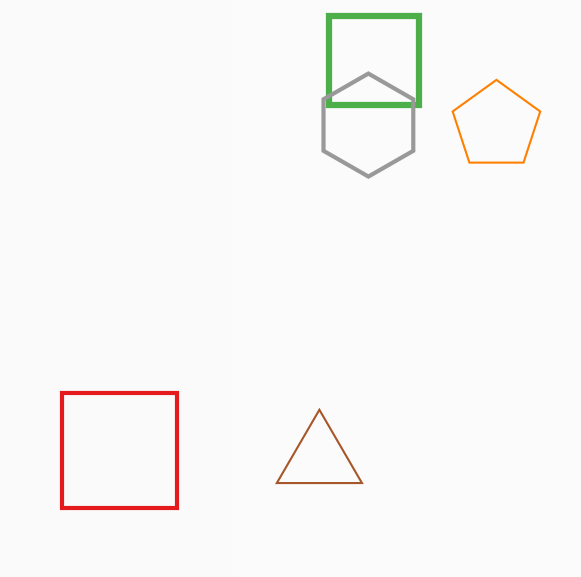[{"shape": "square", "thickness": 2, "radius": 0.49, "center": [0.206, 0.219]}, {"shape": "square", "thickness": 3, "radius": 0.39, "center": [0.643, 0.895]}, {"shape": "pentagon", "thickness": 1, "radius": 0.4, "center": [0.854, 0.782]}, {"shape": "triangle", "thickness": 1, "radius": 0.42, "center": [0.549, 0.205]}, {"shape": "hexagon", "thickness": 2, "radius": 0.45, "center": [0.634, 0.783]}]